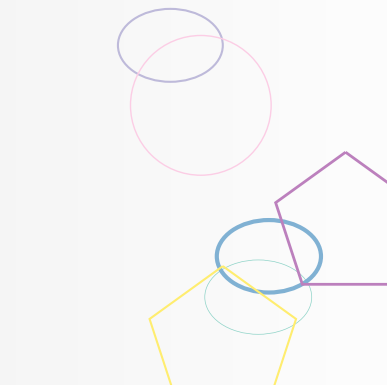[{"shape": "oval", "thickness": 0.5, "radius": 0.69, "center": [0.666, 0.228]}, {"shape": "oval", "thickness": 1.5, "radius": 0.68, "center": [0.44, 0.882]}, {"shape": "oval", "thickness": 3, "radius": 0.67, "center": [0.694, 0.334]}, {"shape": "circle", "thickness": 1, "radius": 0.91, "center": [0.518, 0.726]}, {"shape": "pentagon", "thickness": 2, "radius": 0.95, "center": [0.892, 0.415]}, {"shape": "pentagon", "thickness": 1.5, "radius": 0.99, "center": [0.575, 0.11]}]